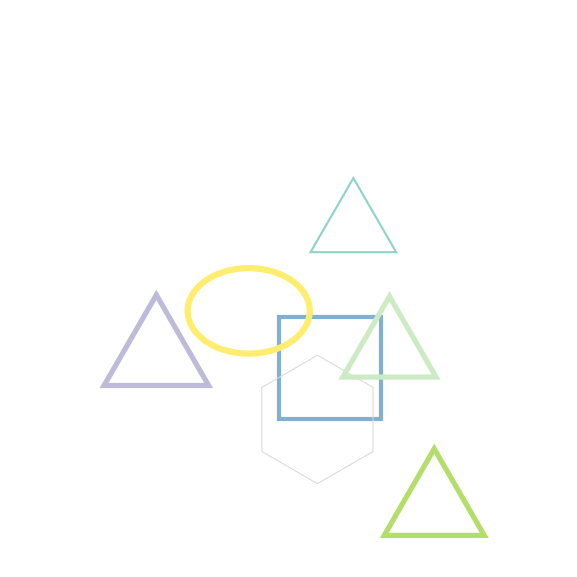[{"shape": "triangle", "thickness": 1, "radius": 0.43, "center": [0.612, 0.605]}, {"shape": "triangle", "thickness": 2.5, "radius": 0.52, "center": [0.271, 0.384]}, {"shape": "square", "thickness": 2, "radius": 0.44, "center": [0.572, 0.362]}, {"shape": "triangle", "thickness": 2.5, "radius": 0.5, "center": [0.752, 0.122]}, {"shape": "hexagon", "thickness": 0.5, "radius": 0.56, "center": [0.55, 0.273]}, {"shape": "triangle", "thickness": 2.5, "radius": 0.47, "center": [0.674, 0.393]}, {"shape": "oval", "thickness": 3, "radius": 0.53, "center": [0.431, 0.461]}]